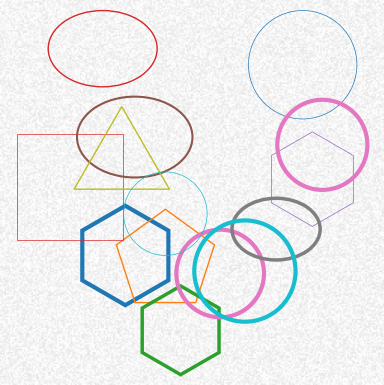[{"shape": "hexagon", "thickness": 3, "radius": 0.65, "center": [0.326, 0.336]}, {"shape": "circle", "thickness": 0.5, "radius": 0.7, "center": [0.786, 0.832]}, {"shape": "pentagon", "thickness": 1, "radius": 0.67, "center": [0.43, 0.322]}, {"shape": "hexagon", "thickness": 2.5, "radius": 0.58, "center": [0.469, 0.142]}, {"shape": "oval", "thickness": 1, "radius": 0.71, "center": [0.267, 0.874]}, {"shape": "square", "thickness": 0.5, "radius": 0.69, "center": [0.182, 0.514]}, {"shape": "hexagon", "thickness": 0.5, "radius": 0.61, "center": [0.811, 0.535]}, {"shape": "oval", "thickness": 1.5, "radius": 0.75, "center": [0.35, 0.644]}, {"shape": "circle", "thickness": 3, "radius": 0.57, "center": [0.572, 0.29]}, {"shape": "circle", "thickness": 3, "radius": 0.59, "center": [0.837, 0.624]}, {"shape": "oval", "thickness": 2.5, "radius": 0.57, "center": [0.717, 0.405]}, {"shape": "triangle", "thickness": 1, "radius": 0.71, "center": [0.316, 0.58]}, {"shape": "circle", "thickness": 0.5, "radius": 0.54, "center": [0.43, 0.445]}, {"shape": "circle", "thickness": 3, "radius": 0.66, "center": [0.636, 0.296]}]